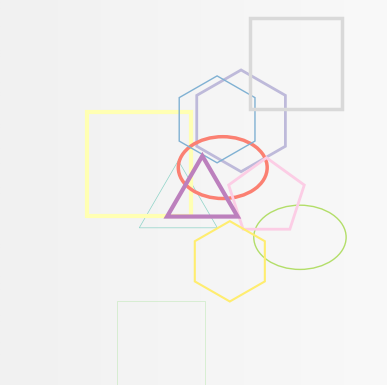[{"shape": "triangle", "thickness": 0.5, "radius": 0.58, "center": [0.46, 0.466]}, {"shape": "square", "thickness": 3, "radius": 0.67, "center": [0.359, 0.574]}, {"shape": "hexagon", "thickness": 2, "radius": 0.66, "center": [0.622, 0.686]}, {"shape": "oval", "thickness": 2.5, "radius": 0.57, "center": [0.575, 0.565]}, {"shape": "hexagon", "thickness": 1, "radius": 0.56, "center": [0.56, 0.69]}, {"shape": "oval", "thickness": 1, "radius": 0.6, "center": [0.774, 0.384]}, {"shape": "pentagon", "thickness": 2, "radius": 0.51, "center": [0.688, 0.488]}, {"shape": "square", "thickness": 2.5, "radius": 0.59, "center": [0.764, 0.836]}, {"shape": "triangle", "thickness": 3, "radius": 0.53, "center": [0.522, 0.49]}, {"shape": "square", "thickness": 0.5, "radius": 0.57, "center": [0.415, 0.103]}, {"shape": "hexagon", "thickness": 1.5, "radius": 0.52, "center": [0.593, 0.321]}]